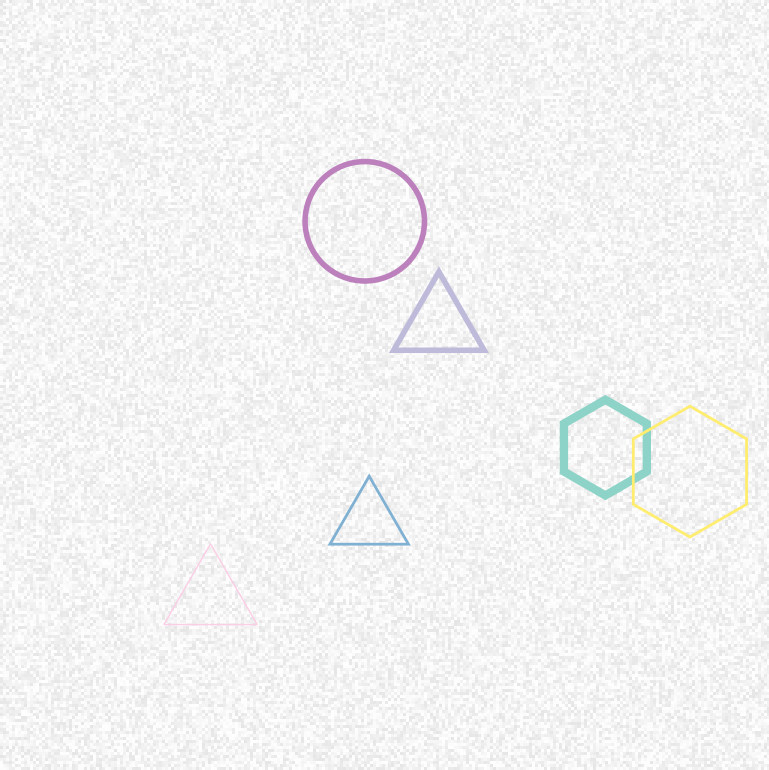[{"shape": "hexagon", "thickness": 3, "radius": 0.31, "center": [0.786, 0.419]}, {"shape": "triangle", "thickness": 2, "radius": 0.34, "center": [0.57, 0.579]}, {"shape": "triangle", "thickness": 1, "radius": 0.29, "center": [0.479, 0.323]}, {"shape": "triangle", "thickness": 0.5, "radius": 0.35, "center": [0.273, 0.224]}, {"shape": "circle", "thickness": 2, "radius": 0.39, "center": [0.474, 0.713]}, {"shape": "hexagon", "thickness": 1, "radius": 0.42, "center": [0.896, 0.388]}]